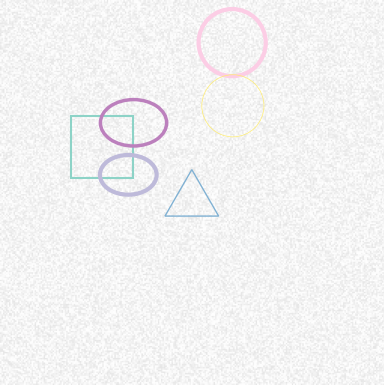[{"shape": "square", "thickness": 1.5, "radius": 0.41, "center": [0.265, 0.619]}, {"shape": "oval", "thickness": 3, "radius": 0.37, "center": [0.333, 0.546]}, {"shape": "triangle", "thickness": 1, "radius": 0.4, "center": [0.498, 0.479]}, {"shape": "circle", "thickness": 3, "radius": 0.44, "center": [0.603, 0.889]}, {"shape": "oval", "thickness": 2.5, "radius": 0.43, "center": [0.347, 0.681]}, {"shape": "circle", "thickness": 0.5, "radius": 0.4, "center": [0.605, 0.725]}]